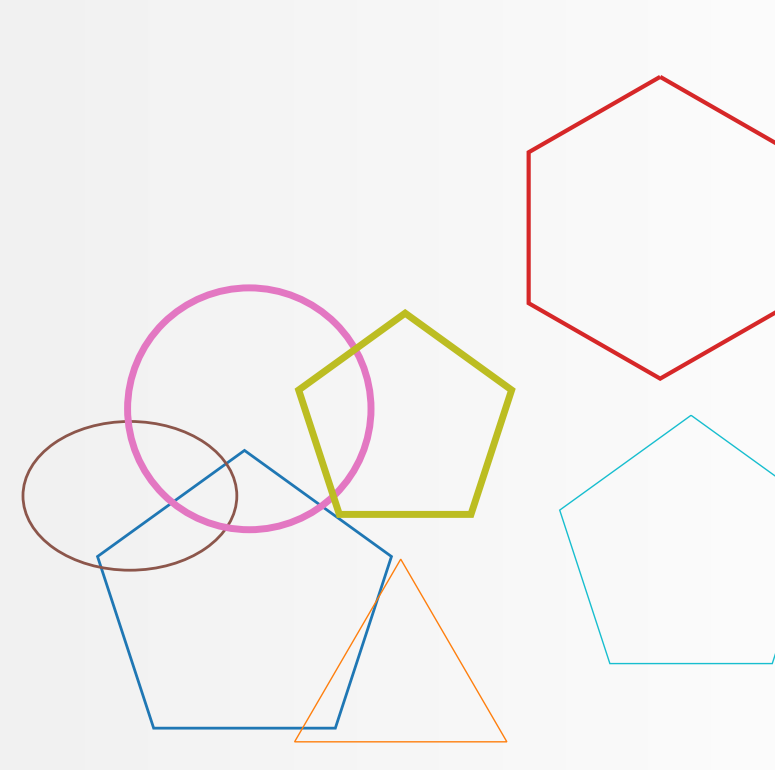[{"shape": "pentagon", "thickness": 1, "radius": 1.0, "center": [0.315, 0.216]}, {"shape": "triangle", "thickness": 0.5, "radius": 0.79, "center": [0.517, 0.116]}, {"shape": "hexagon", "thickness": 1.5, "radius": 0.98, "center": [0.852, 0.704]}, {"shape": "oval", "thickness": 1, "radius": 0.69, "center": [0.168, 0.356]}, {"shape": "circle", "thickness": 2.5, "radius": 0.79, "center": [0.322, 0.469]}, {"shape": "pentagon", "thickness": 2.5, "radius": 0.72, "center": [0.523, 0.449]}, {"shape": "pentagon", "thickness": 0.5, "radius": 0.89, "center": [0.892, 0.282]}]